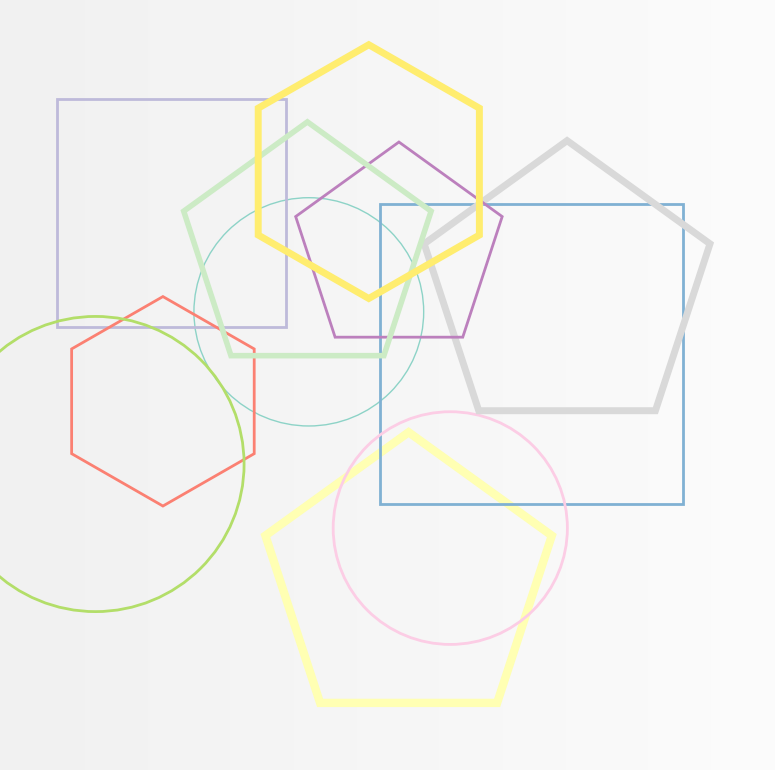[{"shape": "circle", "thickness": 0.5, "radius": 0.74, "center": [0.398, 0.595]}, {"shape": "pentagon", "thickness": 3, "radius": 0.97, "center": [0.527, 0.244]}, {"shape": "square", "thickness": 1, "radius": 0.74, "center": [0.221, 0.723]}, {"shape": "hexagon", "thickness": 1, "radius": 0.68, "center": [0.21, 0.479]}, {"shape": "square", "thickness": 1, "radius": 0.98, "center": [0.686, 0.541]}, {"shape": "circle", "thickness": 1, "radius": 0.96, "center": [0.123, 0.397]}, {"shape": "circle", "thickness": 1, "radius": 0.76, "center": [0.581, 0.314]}, {"shape": "pentagon", "thickness": 2.5, "radius": 0.97, "center": [0.732, 0.623]}, {"shape": "pentagon", "thickness": 1, "radius": 0.7, "center": [0.515, 0.675]}, {"shape": "pentagon", "thickness": 2, "radius": 0.84, "center": [0.397, 0.674]}, {"shape": "hexagon", "thickness": 2.5, "radius": 0.82, "center": [0.476, 0.777]}]